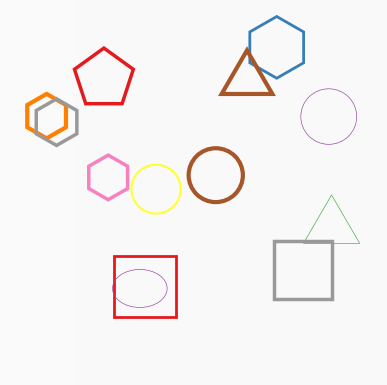[{"shape": "square", "thickness": 2, "radius": 0.4, "center": [0.374, 0.255]}, {"shape": "pentagon", "thickness": 2.5, "radius": 0.4, "center": [0.268, 0.795]}, {"shape": "hexagon", "thickness": 2, "radius": 0.4, "center": [0.714, 0.877]}, {"shape": "triangle", "thickness": 0.5, "radius": 0.42, "center": [0.856, 0.41]}, {"shape": "oval", "thickness": 0.5, "radius": 0.35, "center": [0.361, 0.251]}, {"shape": "circle", "thickness": 0.5, "radius": 0.36, "center": [0.848, 0.697]}, {"shape": "hexagon", "thickness": 3, "radius": 0.29, "center": [0.12, 0.698]}, {"shape": "circle", "thickness": 1.5, "radius": 0.32, "center": [0.403, 0.509]}, {"shape": "circle", "thickness": 3, "radius": 0.35, "center": [0.557, 0.545]}, {"shape": "triangle", "thickness": 3, "radius": 0.38, "center": [0.637, 0.794]}, {"shape": "hexagon", "thickness": 2.5, "radius": 0.29, "center": [0.279, 0.539]}, {"shape": "hexagon", "thickness": 2.5, "radius": 0.3, "center": [0.146, 0.683]}, {"shape": "square", "thickness": 2.5, "radius": 0.38, "center": [0.781, 0.299]}]